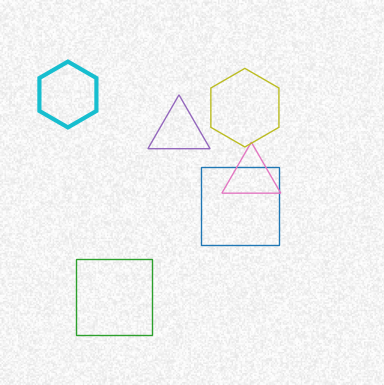[{"shape": "square", "thickness": 1, "radius": 0.51, "center": [0.624, 0.464]}, {"shape": "square", "thickness": 1, "radius": 0.49, "center": [0.296, 0.228]}, {"shape": "triangle", "thickness": 1, "radius": 0.47, "center": [0.465, 0.66]}, {"shape": "triangle", "thickness": 1, "radius": 0.44, "center": [0.653, 0.542]}, {"shape": "hexagon", "thickness": 1, "radius": 0.51, "center": [0.636, 0.72]}, {"shape": "hexagon", "thickness": 3, "radius": 0.43, "center": [0.176, 0.755]}]